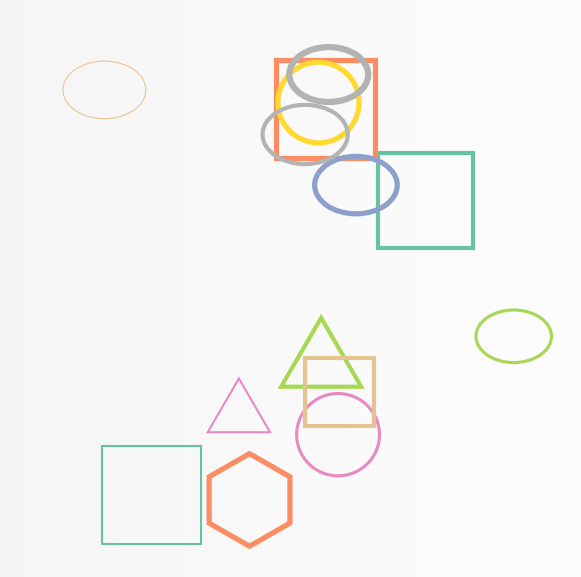[{"shape": "square", "thickness": 2, "radius": 0.41, "center": [0.732, 0.652]}, {"shape": "square", "thickness": 1, "radius": 0.42, "center": [0.261, 0.143]}, {"shape": "square", "thickness": 2.5, "radius": 0.43, "center": [0.561, 0.811]}, {"shape": "hexagon", "thickness": 2.5, "radius": 0.4, "center": [0.429, 0.133]}, {"shape": "oval", "thickness": 2.5, "radius": 0.36, "center": [0.612, 0.679]}, {"shape": "circle", "thickness": 1.5, "radius": 0.36, "center": [0.582, 0.246]}, {"shape": "triangle", "thickness": 1, "radius": 0.31, "center": [0.411, 0.282]}, {"shape": "oval", "thickness": 1.5, "radius": 0.32, "center": [0.884, 0.417]}, {"shape": "triangle", "thickness": 2, "radius": 0.4, "center": [0.553, 0.369]}, {"shape": "circle", "thickness": 2.5, "radius": 0.35, "center": [0.548, 0.822]}, {"shape": "oval", "thickness": 0.5, "radius": 0.36, "center": [0.18, 0.843]}, {"shape": "square", "thickness": 2, "radius": 0.29, "center": [0.584, 0.32]}, {"shape": "oval", "thickness": 3, "radius": 0.34, "center": [0.566, 0.87]}, {"shape": "oval", "thickness": 2, "radius": 0.37, "center": [0.525, 0.766]}]